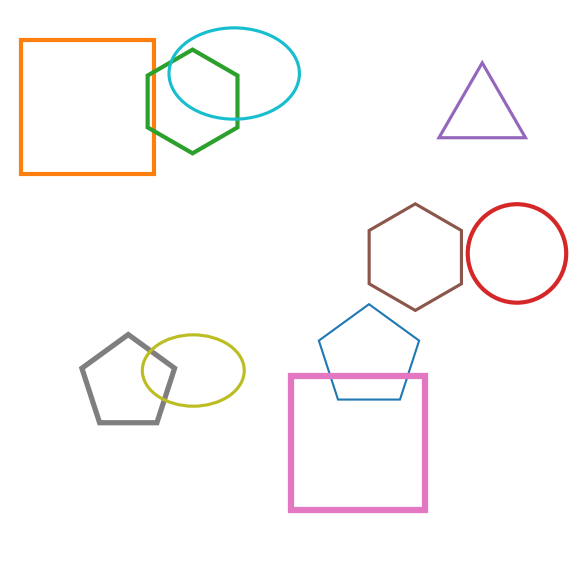[{"shape": "pentagon", "thickness": 1, "radius": 0.46, "center": [0.639, 0.381]}, {"shape": "square", "thickness": 2, "radius": 0.58, "center": [0.152, 0.814]}, {"shape": "hexagon", "thickness": 2, "radius": 0.45, "center": [0.333, 0.823]}, {"shape": "circle", "thickness": 2, "radius": 0.43, "center": [0.895, 0.56]}, {"shape": "triangle", "thickness": 1.5, "radius": 0.43, "center": [0.835, 0.804]}, {"shape": "hexagon", "thickness": 1.5, "radius": 0.46, "center": [0.719, 0.554]}, {"shape": "square", "thickness": 3, "radius": 0.58, "center": [0.62, 0.232]}, {"shape": "pentagon", "thickness": 2.5, "radius": 0.42, "center": [0.222, 0.335]}, {"shape": "oval", "thickness": 1.5, "radius": 0.44, "center": [0.335, 0.358]}, {"shape": "oval", "thickness": 1.5, "radius": 0.56, "center": [0.406, 0.872]}]